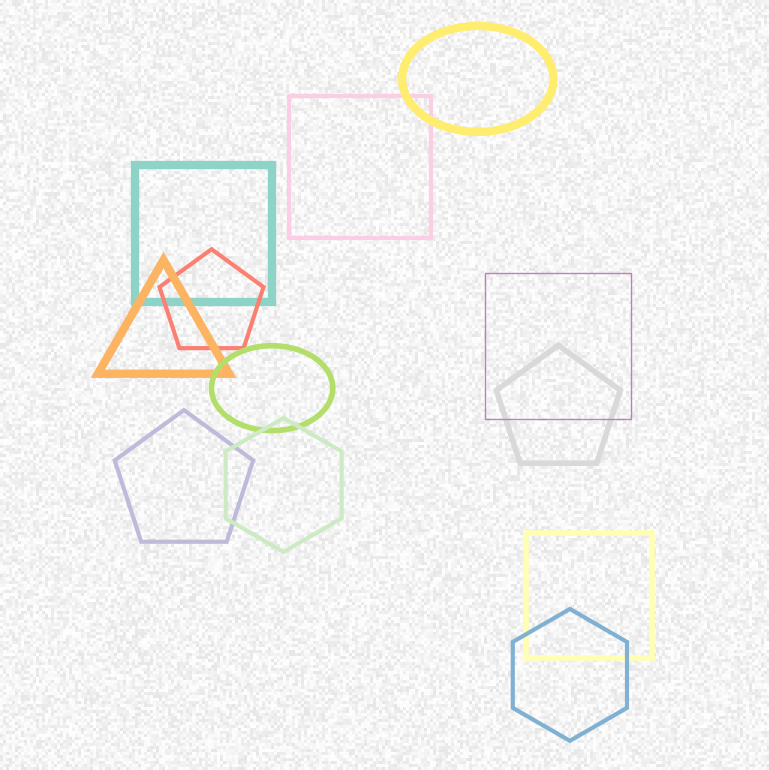[{"shape": "square", "thickness": 3, "radius": 0.44, "center": [0.265, 0.697]}, {"shape": "square", "thickness": 2, "radius": 0.41, "center": [0.765, 0.226]}, {"shape": "pentagon", "thickness": 1.5, "radius": 0.47, "center": [0.239, 0.373]}, {"shape": "pentagon", "thickness": 1.5, "radius": 0.36, "center": [0.275, 0.605]}, {"shape": "hexagon", "thickness": 1.5, "radius": 0.43, "center": [0.74, 0.124]}, {"shape": "triangle", "thickness": 3, "radius": 0.49, "center": [0.212, 0.564]}, {"shape": "oval", "thickness": 2, "radius": 0.39, "center": [0.353, 0.496]}, {"shape": "square", "thickness": 1.5, "radius": 0.46, "center": [0.468, 0.783]}, {"shape": "pentagon", "thickness": 2, "radius": 0.42, "center": [0.725, 0.467]}, {"shape": "square", "thickness": 0.5, "radius": 0.48, "center": [0.725, 0.551]}, {"shape": "hexagon", "thickness": 1.5, "radius": 0.43, "center": [0.368, 0.37]}, {"shape": "oval", "thickness": 3, "radius": 0.49, "center": [0.621, 0.898]}]